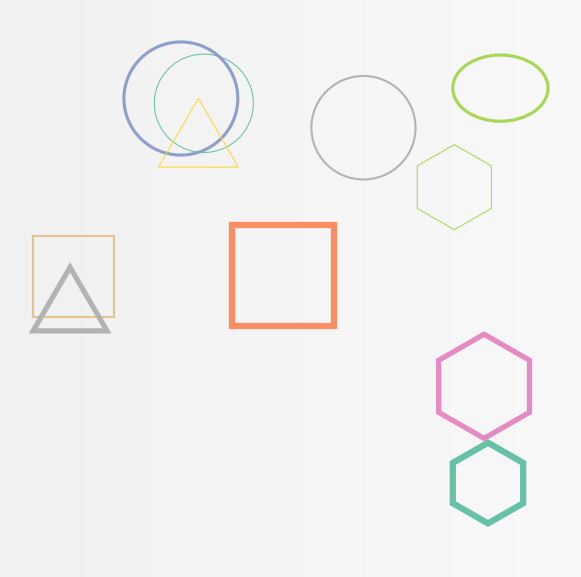[{"shape": "hexagon", "thickness": 3, "radius": 0.35, "center": [0.84, 0.163]}, {"shape": "circle", "thickness": 0.5, "radius": 0.43, "center": [0.351, 0.82]}, {"shape": "square", "thickness": 3, "radius": 0.44, "center": [0.487, 0.522]}, {"shape": "circle", "thickness": 1.5, "radius": 0.49, "center": [0.311, 0.829]}, {"shape": "hexagon", "thickness": 2.5, "radius": 0.45, "center": [0.833, 0.33]}, {"shape": "oval", "thickness": 1.5, "radius": 0.41, "center": [0.861, 0.847]}, {"shape": "hexagon", "thickness": 0.5, "radius": 0.37, "center": [0.782, 0.675]}, {"shape": "triangle", "thickness": 0.5, "radius": 0.4, "center": [0.341, 0.749]}, {"shape": "square", "thickness": 1, "radius": 0.35, "center": [0.126, 0.521]}, {"shape": "triangle", "thickness": 2.5, "radius": 0.37, "center": [0.121, 0.463]}, {"shape": "circle", "thickness": 1, "radius": 0.45, "center": [0.625, 0.778]}]